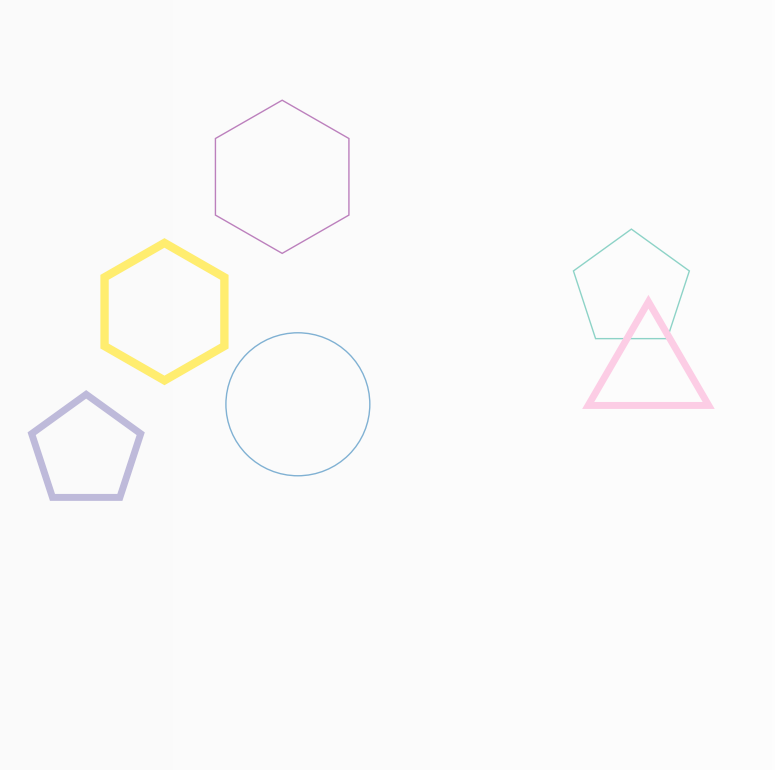[{"shape": "pentagon", "thickness": 0.5, "radius": 0.39, "center": [0.815, 0.624]}, {"shape": "pentagon", "thickness": 2.5, "radius": 0.37, "center": [0.111, 0.414]}, {"shape": "circle", "thickness": 0.5, "radius": 0.46, "center": [0.384, 0.475]}, {"shape": "triangle", "thickness": 2.5, "radius": 0.45, "center": [0.837, 0.518]}, {"shape": "hexagon", "thickness": 0.5, "radius": 0.5, "center": [0.364, 0.77]}, {"shape": "hexagon", "thickness": 3, "radius": 0.45, "center": [0.212, 0.595]}]